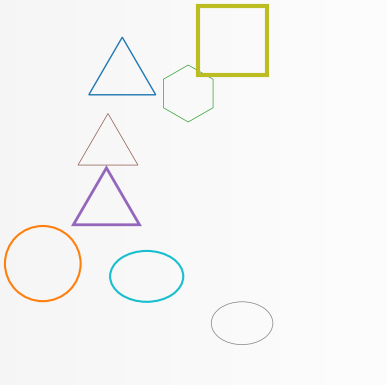[{"shape": "triangle", "thickness": 1, "radius": 0.5, "center": [0.316, 0.804]}, {"shape": "circle", "thickness": 1.5, "radius": 0.49, "center": [0.11, 0.315]}, {"shape": "hexagon", "thickness": 0.5, "radius": 0.37, "center": [0.486, 0.757]}, {"shape": "triangle", "thickness": 2, "radius": 0.49, "center": [0.275, 0.465]}, {"shape": "triangle", "thickness": 0.5, "radius": 0.45, "center": [0.279, 0.616]}, {"shape": "oval", "thickness": 0.5, "radius": 0.4, "center": [0.625, 0.161]}, {"shape": "square", "thickness": 3, "radius": 0.44, "center": [0.601, 0.895]}, {"shape": "oval", "thickness": 1.5, "radius": 0.47, "center": [0.379, 0.282]}]